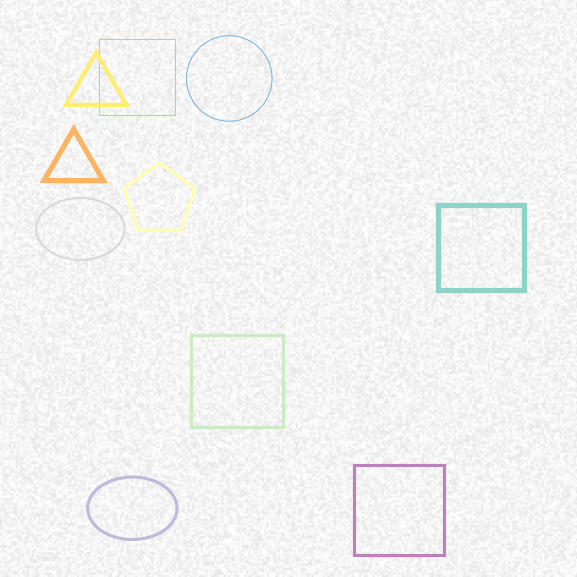[{"shape": "square", "thickness": 2.5, "radius": 0.37, "center": [0.833, 0.571]}, {"shape": "pentagon", "thickness": 1.5, "radius": 0.32, "center": [0.276, 0.653]}, {"shape": "oval", "thickness": 1.5, "radius": 0.39, "center": [0.229, 0.119]}, {"shape": "circle", "thickness": 0.5, "radius": 0.37, "center": [0.397, 0.863]}, {"shape": "triangle", "thickness": 2.5, "radius": 0.3, "center": [0.128, 0.716]}, {"shape": "square", "thickness": 0.5, "radius": 0.33, "center": [0.237, 0.866]}, {"shape": "oval", "thickness": 1, "radius": 0.38, "center": [0.139, 0.603]}, {"shape": "square", "thickness": 1.5, "radius": 0.39, "center": [0.69, 0.116]}, {"shape": "square", "thickness": 1.5, "radius": 0.4, "center": [0.41, 0.339]}, {"shape": "triangle", "thickness": 2, "radius": 0.3, "center": [0.167, 0.848]}]